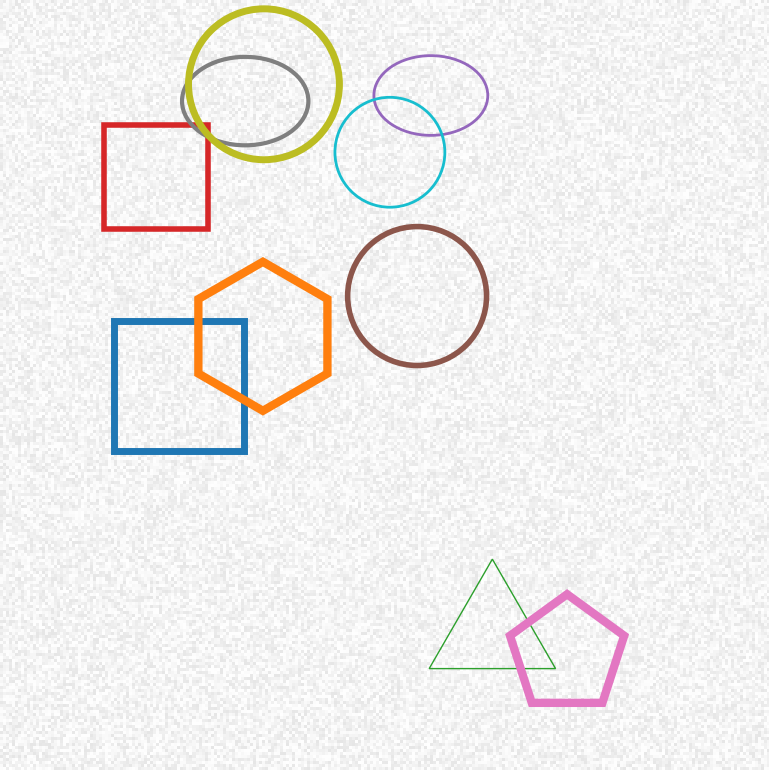[{"shape": "square", "thickness": 2.5, "radius": 0.42, "center": [0.233, 0.499]}, {"shape": "hexagon", "thickness": 3, "radius": 0.48, "center": [0.341, 0.563]}, {"shape": "triangle", "thickness": 0.5, "radius": 0.47, "center": [0.639, 0.179]}, {"shape": "square", "thickness": 2, "radius": 0.34, "center": [0.203, 0.77]}, {"shape": "oval", "thickness": 1, "radius": 0.37, "center": [0.56, 0.876]}, {"shape": "circle", "thickness": 2, "radius": 0.45, "center": [0.542, 0.616]}, {"shape": "pentagon", "thickness": 3, "radius": 0.39, "center": [0.736, 0.15]}, {"shape": "oval", "thickness": 1.5, "radius": 0.41, "center": [0.318, 0.869]}, {"shape": "circle", "thickness": 2.5, "radius": 0.49, "center": [0.343, 0.891]}, {"shape": "circle", "thickness": 1, "radius": 0.36, "center": [0.506, 0.802]}]